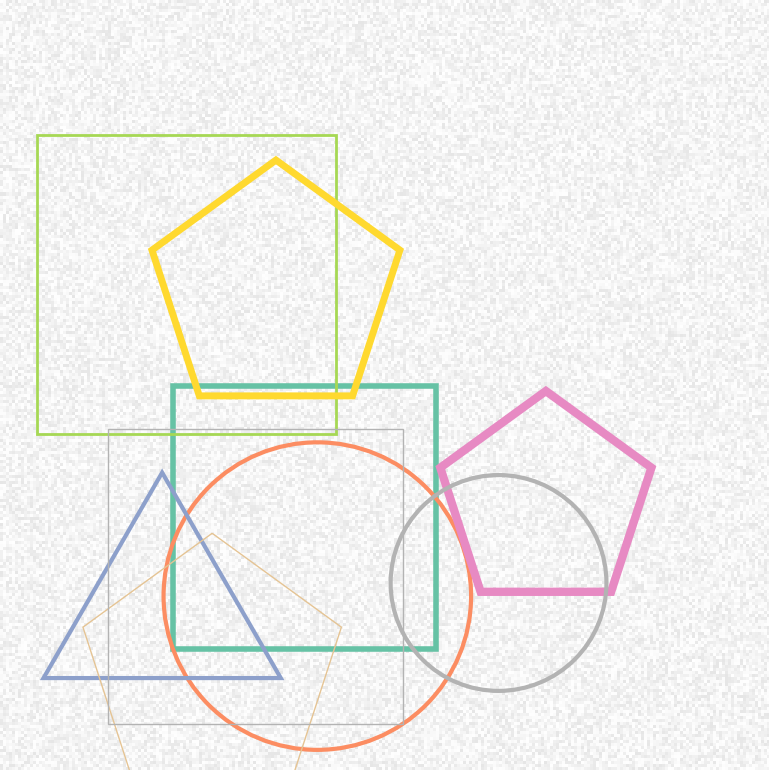[{"shape": "square", "thickness": 2, "radius": 0.85, "center": [0.396, 0.328]}, {"shape": "circle", "thickness": 1.5, "radius": 1.0, "center": [0.412, 0.226]}, {"shape": "triangle", "thickness": 1.5, "radius": 0.89, "center": [0.211, 0.208]}, {"shape": "pentagon", "thickness": 3, "radius": 0.72, "center": [0.709, 0.348]}, {"shape": "square", "thickness": 1, "radius": 0.97, "center": [0.242, 0.631]}, {"shape": "pentagon", "thickness": 2.5, "radius": 0.85, "center": [0.358, 0.623]}, {"shape": "pentagon", "thickness": 0.5, "radius": 0.88, "center": [0.276, 0.131]}, {"shape": "circle", "thickness": 1.5, "radius": 0.7, "center": [0.647, 0.243]}, {"shape": "square", "thickness": 0.5, "radius": 0.96, "center": [0.332, 0.251]}]